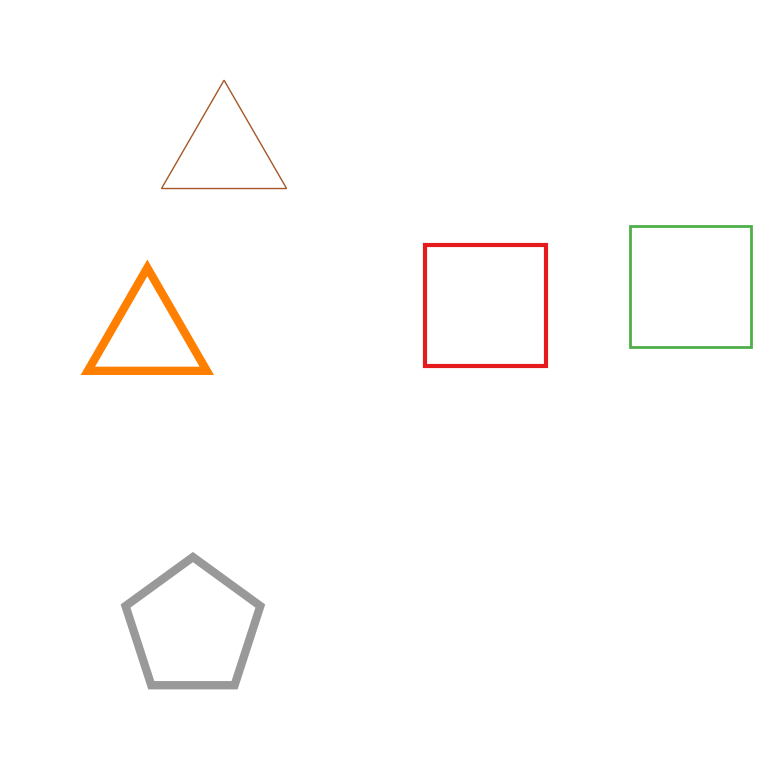[{"shape": "square", "thickness": 1.5, "radius": 0.39, "center": [0.63, 0.603]}, {"shape": "square", "thickness": 1, "radius": 0.39, "center": [0.897, 0.628]}, {"shape": "triangle", "thickness": 3, "radius": 0.45, "center": [0.191, 0.563]}, {"shape": "triangle", "thickness": 0.5, "radius": 0.47, "center": [0.291, 0.802]}, {"shape": "pentagon", "thickness": 3, "radius": 0.46, "center": [0.251, 0.185]}]